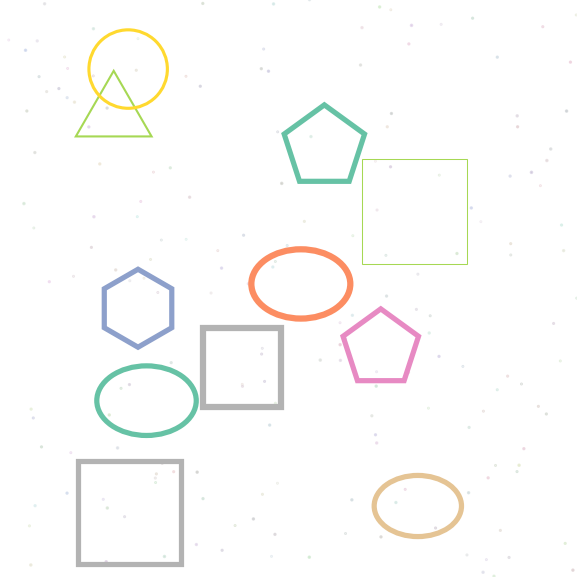[{"shape": "oval", "thickness": 2.5, "radius": 0.43, "center": [0.254, 0.305]}, {"shape": "pentagon", "thickness": 2.5, "radius": 0.37, "center": [0.562, 0.744]}, {"shape": "oval", "thickness": 3, "radius": 0.43, "center": [0.521, 0.507]}, {"shape": "hexagon", "thickness": 2.5, "radius": 0.34, "center": [0.239, 0.465]}, {"shape": "pentagon", "thickness": 2.5, "radius": 0.34, "center": [0.659, 0.396]}, {"shape": "triangle", "thickness": 1, "radius": 0.38, "center": [0.197, 0.801]}, {"shape": "square", "thickness": 0.5, "radius": 0.45, "center": [0.718, 0.633]}, {"shape": "circle", "thickness": 1.5, "radius": 0.34, "center": [0.222, 0.88]}, {"shape": "oval", "thickness": 2.5, "radius": 0.38, "center": [0.724, 0.123]}, {"shape": "square", "thickness": 2.5, "radius": 0.44, "center": [0.224, 0.112]}, {"shape": "square", "thickness": 3, "radius": 0.34, "center": [0.419, 0.363]}]